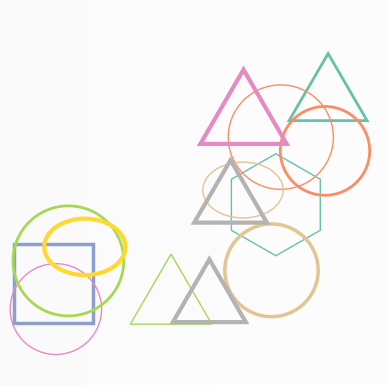[{"shape": "triangle", "thickness": 2, "radius": 0.58, "center": [0.847, 0.745]}, {"shape": "hexagon", "thickness": 1, "radius": 0.66, "center": [0.712, 0.468]}, {"shape": "circle", "thickness": 1, "radius": 0.68, "center": [0.725, 0.644]}, {"shape": "circle", "thickness": 2, "radius": 0.58, "center": [0.839, 0.608]}, {"shape": "square", "thickness": 2.5, "radius": 0.51, "center": [0.138, 0.264]}, {"shape": "circle", "thickness": 1, "radius": 0.59, "center": [0.144, 0.197]}, {"shape": "triangle", "thickness": 3, "radius": 0.64, "center": [0.628, 0.69]}, {"shape": "circle", "thickness": 2, "radius": 0.71, "center": [0.176, 0.322]}, {"shape": "triangle", "thickness": 1, "radius": 0.61, "center": [0.441, 0.219]}, {"shape": "oval", "thickness": 3, "radius": 0.52, "center": [0.219, 0.359]}, {"shape": "circle", "thickness": 2.5, "radius": 0.6, "center": [0.701, 0.298]}, {"shape": "oval", "thickness": 1, "radius": 0.52, "center": [0.627, 0.506]}, {"shape": "triangle", "thickness": 3, "radius": 0.54, "center": [0.54, 0.218]}, {"shape": "triangle", "thickness": 3, "radius": 0.54, "center": [0.595, 0.476]}]